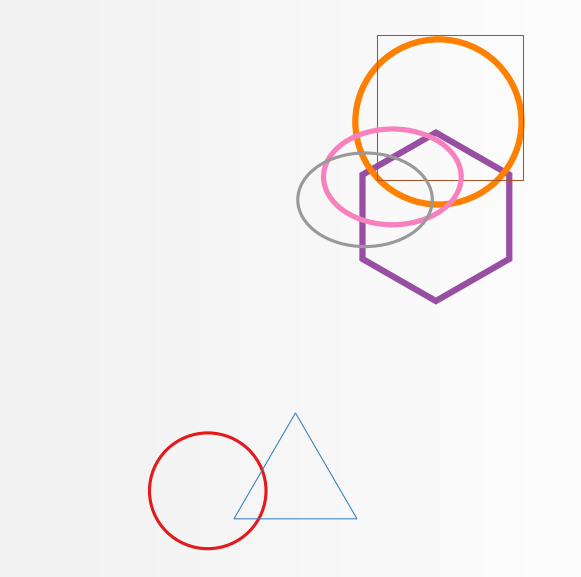[{"shape": "circle", "thickness": 1.5, "radius": 0.5, "center": [0.357, 0.149]}, {"shape": "triangle", "thickness": 0.5, "radius": 0.61, "center": [0.508, 0.162]}, {"shape": "hexagon", "thickness": 3, "radius": 0.73, "center": [0.75, 0.624]}, {"shape": "circle", "thickness": 3, "radius": 0.71, "center": [0.754, 0.788]}, {"shape": "square", "thickness": 0.5, "radius": 0.63, "center": [0.774, 0.813]}, {"shape": "oval", "thickness": 2.5, "radius": 0.59, "center": [0.675, 0.693]}, {"shape": "oval", "thickness": 1.5, "radius": 0.58, "center": [0.628, 0.653]}]